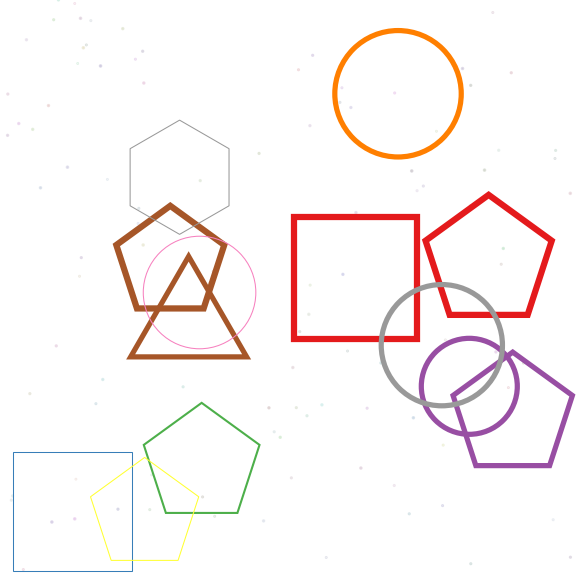[{"shape": "square", "thickness": 3, "radius": 0.53, "center": [0.615, 0.518]}, {"shape": "pentagon", "thickness": 3, "radius": 0.57, "center": [0.846, 0.547]}, {"shape": "square", "thickness": 0.5, "radius": 0.52, "center": [0.125, 0.113]}, {"shape": "pentagon", "thickness": 1, "radius": 0.53, "center": [0.349, 0.196]}, {"shape": "pentagon", "thickness": 2.5, "radius": 0.54, "center": [0.888, 0.281]}, {"shape": "circle", "thickness": 2.5, "radius": 0.42, "center": [0.813, 0.33]}, {"shape": "circle", "thickness": 2.5, "radius": 0.55, "center": [0.689, 0.837]}, {"shape": "pentagon", "thickness": 0.5, "radius": 0.49, "center": [0.25, 0.108]}, {"shape": "pentagon", "thickness": 3, "radius": 0.49, "center": [0.295, 0.545]}, {"shape": "triangle", "thickness": 2.5, "radius": 0.58, "center": [0.327, 0.439]}, {"shape": "circle", "thickness": 0.5, "radius": 0.49, "center": [0.346, 0.493]}, {"shape": "circle", "thickness": 2.5, "radius": 0.52, "center": [0.765, 0.401]}, {"shape": "hexagon", "thickness": 0.5, "radius": 0.49, "center": [0.311, 0.692]}]